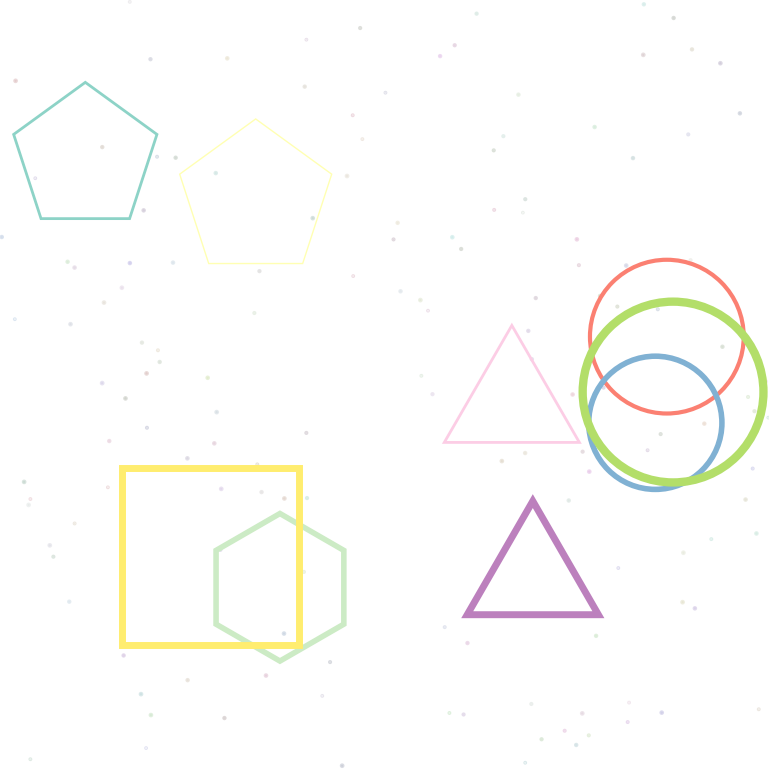[{"shape": "pentagon", "thickness": 1, "radius": 0.49, "center": [0.111, 0.795]}, {"shape": "pentagon", "thickness": 0.5, "radius": 0.52, "center": [0.332, 0.742]}, {"shape": "circle", "thickness": 1.5, "radius": 0.5, "center": [0.866, 0.563]}, {"shape": "circle", "thickness": 2, "radius": 0.43, "center": [0.851, 0.451]}, {"shape": "circle", "thickness": 3, "radius": 0.59, "center": [0.874, 0.491]}, {"shape": "triangle", "thickness": 1, "radius": 0.51, "center": [0.665, 0.476]}, {"shape": "triangle", "thickness": 2.5, "radius": 0.49, "center": [0.692, 0.251]}, {"shape": "hexagon", "thickness": 2, "radius": 0.48, "center": [0.364, 0.237]}, {"shape": "square", "thickness": 2.5, "radius": 0.57, "center": [0.274, 0.277]}]